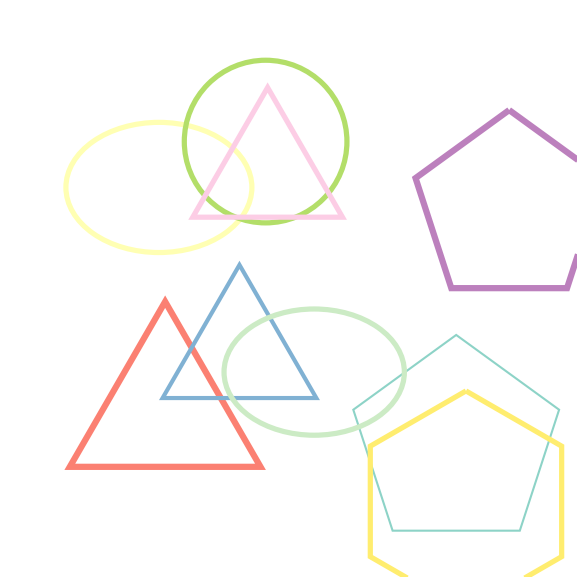[{"shape": "pentagon", "thickness": 1, "radius": 0.94, "center": [0.79, 0.232]}, {"shape": "oval", "thickness": 2.5, "radius": 0.81, "center": [0.275, 0.675]}, {"shape": "triangle", "thickness": 3, "radius": 0.95, "center": [0.286, 0.286]}, {"shape": "triangle", "thickness": 2, "radius": 0.77, "center": [0.415, 0.387]}, {"shape": "circle", "thickness": 2.5, "radius": 0.7, "center": [0.46, 0.754]}, {"shape": "triangle", "thickness": 2.5, "radius": 0.75, "center": [0.463, 0.698]}, {"shape": "pentagon", "thickness": 3, "radius": 0.85, "center": [0.882, 0.638]}, {"shape": "oval", "thickness": 2.5, "radius": 0.78, "center": [0.544, 0.355]}, {"shape": "hexagon", "thickness": 2.5, "radius": 0.96, "center": [0.807, 0.131]}]